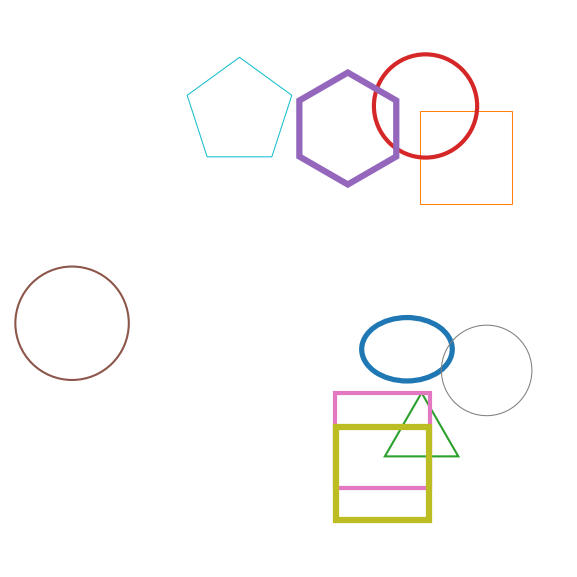[{"shape": "oval", "thickness": 2.5, "radius": 0.39, "center": [0.705, 0.394]}, {"shape": "square", "thickness": 0.5, "radius": 0.4, "center": [0.807, 0.727]}, {"shape": "triangle", "thickness": 1, "radius": 0.37, "center": [0.73, 0.246]}, {"shape": "circle", "thickness": 2, "radius": 0.45, "center": [0.737, 0.816]}, {"shape": "hexagon", "thickness": 3, "radius": 0.48, "center": [0.602, 0.777]}, {"shape": "circle", "thickness": 1, "radius": 0.49, "center": [0.125, 0.439]}, {"shape": "square", "thickness": 2, "radius": 0.41, "center": [0.662, 0.237]}, {"shape": "circle", "thickness": 0.5, "radius": 0.39, "center": [0.843, 0.358]}, {"shape": "square", "thickness": 3, "radius": 0.4, "center": [0.662, 0.18]}, {"shape": "pentagon", "thickness": 0.5, "radius": 0.48, "center": [0.415, 0.805]}]